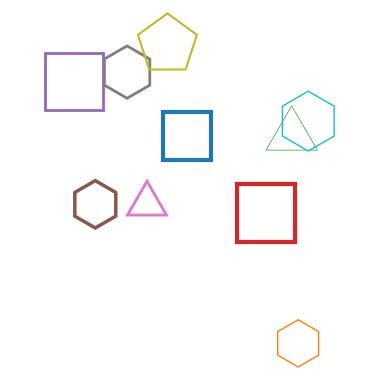[{"shape": "square", "thickness": 3, "radius": 0.31, "center": [0.487, 0.648]}, {"shape": "hexagon", "thickness": 1, "radius": 0.31, "center": [0.774, 0.108]}, {"shape": "triangle", "thickness": 0.5, "radius": 0.38, "center": [0.758, 0.648]}, {"shape": "square", "thickness": 3, "radius": 0.38, "center": [0.691, 0.447]}, {"shape": "square", "thickness": 2, "radius": 0.38, "center": [0.192, 0.788]}, {"shape": "hexagon", "thickness": 2.5, "radius": 0.31, "center": [0.248, 0.469]}, {"shape": "triangle", "thickness": 2, "radius": 0.29, "center": [0.382, 0.471]}, {"shape": "hexagon", "thickness": 2, "radius": 0.34, "center": [0.33, 0.813]}, {"shape": "pentagon", "thickness": 1.5, "radius": 0.4, "center": [0.435, 0.885]}, {"shape": "hexagon", "thickness": 1, "radius": 0.39, "center": [0.801, 0.685]}]